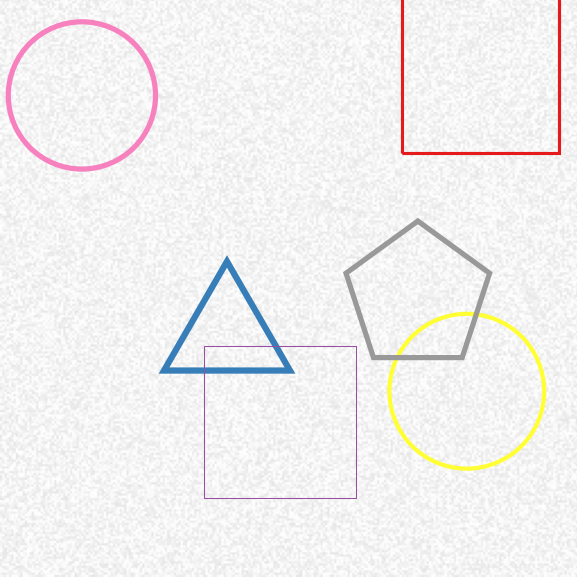[{"shape": "square", "thickness": 1.5, "radius": 0.68, "center": [0.831, 0.871]}, {"shape": "triangle", "thickness": 3, "radius": 0.63, "center": [0.393, 0.42]}, {"shape": "square", "thickness": 0.5, "radius": 0.66, "center": [0.485, 0.269]}, {"shape": "circle", "thickness": 2, "radius": 0.67, "center": [0.808, 0.322]}, {"shape": "circle", "thickness": 2.5, "radius": 0.64, "center": [0.142, 0.834]}, {"shape": "pentagon", "thickness": 2.5, "radius": 0.65, "center": [0.724, 0.486]}]